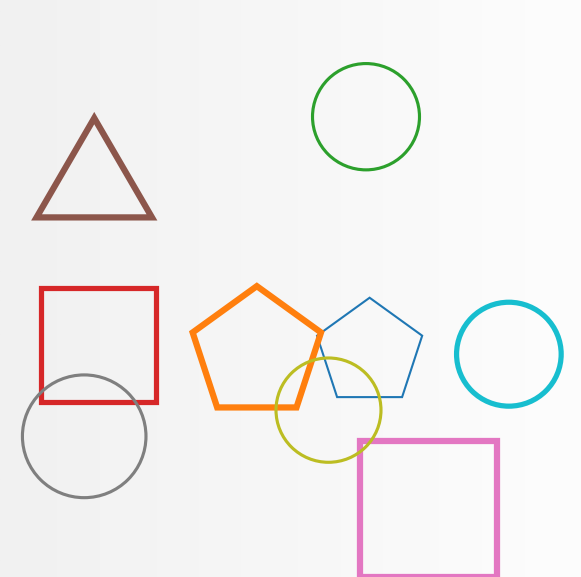[{"shape": "pentagon", "thickness": 1, "radius": 0.48, "center": [0.636, 0.388]}, {"shape": "pentagon", "thickness": 3, "radius": 0.58, "center": [0.442, 0.388]}, {"shape": "circle", "thickness": 1.5, "radius": 0.46, "center": [0.63, 0.797]}, {"shape": "square", "thickness": 2.5, "radius": 0.49, "center": [0.169, 0.402]}, {"shape": "triangle", "thickness": 3, "radius": 0.57, "center": [0.162, 0.68]}, {"shape": "square", "thickness": 3, "radius": 0.59, "center": [0.737, 0.118]}, {"shape": "circle", "thickness": 1.5, "radius": 0.53, "center": [0.145, 0.244]}, {"shape": "circle", "thickness": 1.5, "radius": 0.45, "center": [0.565, 0.289]}, {"shape": "circle", "thickness": 2.5, "radius": 0.45, "center": [0.875, 0.386]}]